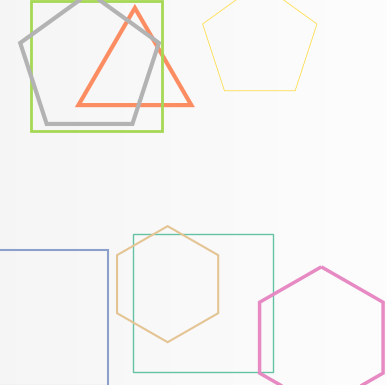[{"shape": "square", "thickness": 1, "radius": 0.9, "center": [0.523, 0.213]}, {"shape": "triangle", "thickness": 3, "radius": 0.84, "center": [0.348, 0.811]}, {"shape": "square", "thickness": 1.5, "radius": 0.88, "center": [0.103, 0.174]}, {"shape": "hexagon", "thickness": 2.5, "radius": 0.92, "center": [0.829, 0.123]}, {"shape": "square", "thickness": 2, "radius": 0.84, "center": [0.248, 0.828]}, {"shape": "pentagon", "thickness": 0.5, "radius": 0.78, "center": [0.67, 0.89]}, {"shape": "hexagon", "thickness": 1.5, "radius": 0.75, "center": [0.433, 0.262]}, {"shape": "pentagon", "thickness": 3, "radius": 0.94, "center": [0.231, 0.83]}]